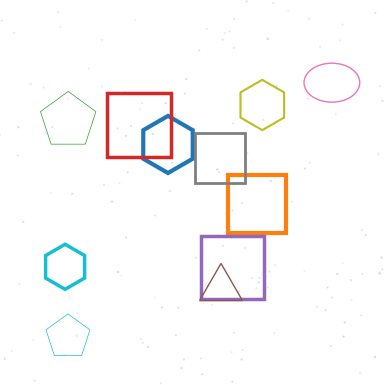[{"shape": "hexagon", "thickness": 3, "radius": 0.37, "center": [0.436, 0.625]}, {"shape": "square", "thickness": 3, "radius": 0.38, "center": [0.667, 0.471]}, {"shape": "pentagon", "thickness": 0.5, "radius": 0.38, "center": [0.177, 0.687]}, {"shape": "square", "thickness": 2.5, "radius": 0.42, "center": [0.361, 0.675]}, {"shape": "square", "thickness": 2.5, "radius": 0.41, "center": [0.603, 0.305]}, {"shape": "triangle", "thickness": 1, "radius": 0.32, "center": [0.574, 0.252]}, {"shape": "oval", "thickness": 1, "radius": 0.36, "center": [0.862, 0.785]}, {"shape": "square", "thickness": 2, "radius": 0.32, "center": [0.571, 0.589]}, {"shape": "hexagon", "thickness": 1.5, "radius": 0.33, "center": [0.681, 0.727]}, {"shape": "hexagon", "thickness": 2.5, "radius": 0.29, "center": [0.169, 0.307]}, {"shape": "pentagon", "thickness": 0.5, "radius": 0.3, "center": [0.177, 0.125]}]